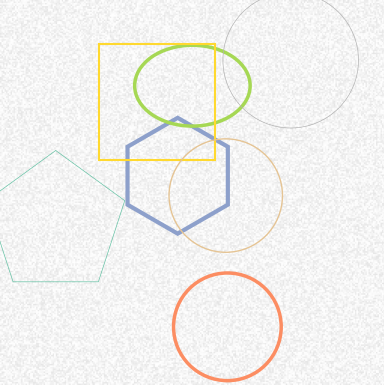[{"shape": "pentagon", "thickness": 0.5, "radius": 0.94, "center": [0.145, 0.421]}, {"shape": "circle", "thickness": 2.5, "radius": 0.7, "center": [0.591, 0.151]}, {"shape": "hexagon", "thickness": 3, "radius": 0.75, "center": [0.462, 0.544]}, {"shape": "oval", "thickness": 2.5, "radius": 0.75, "center": [0.5, 0.777]}, {"shape": "square", "thickness": 1.5, "radius": 0.75, "center": [0.408, 0.736]}, {"shape": "circle", "thickness": 1, "radius": 0.74, "center": [0.586, 0.492]}, {"shape": "circle", "thickness": 0.5, "radius": 0.88, "center": [0.755, 0.844]}]